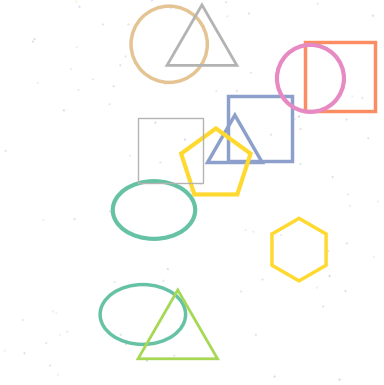[{"shape": "oval", "thickness": 3, "radius": 0.54, "center": [0.4, 0.455]}, {"shape": "oval", "thickness": 2.5, "radius": 0.56, "center": [0.371, 0.183]}, {"shape": "square", "thickness": 2.5, "radius": 0.45, "center": [0.883, 0.801]}, {"shape": "triangle", "thickness": 2.5, "radius": 0.41, "center": [0.61, 0.619]}, {"shape": "square", "thickness": 2.5, "radius": 0.42, "center": [0.676, 0.666]}, {"shape": "circle", "thickness": 3, "radius": 0.44, "center": [0.806, 0.796]}, {"shape": "triangle", "thickness": 2, "radius": 0.6, "center": [0.462, 0.128]}, {"shape": "pentagon", "thickness": 3, "radius": 0.47, "center": [0.561, 0.572]}, {"shape": "hexagon", "thickness": 2.5, "radius": 0.41, "center": [0.777, 0.352]}, {"shape": "circle", "thickness": 2.5, "radius": 0.5, "center": [0.439, 0.885]}, {"shape": "square", "thickness": 1, "radius": 0.42, "center": [0.443, 0.61]}, {"shape": "triangle", "thickness": 2, "radius": 0.52, "center": [0.525, 0.883]}]